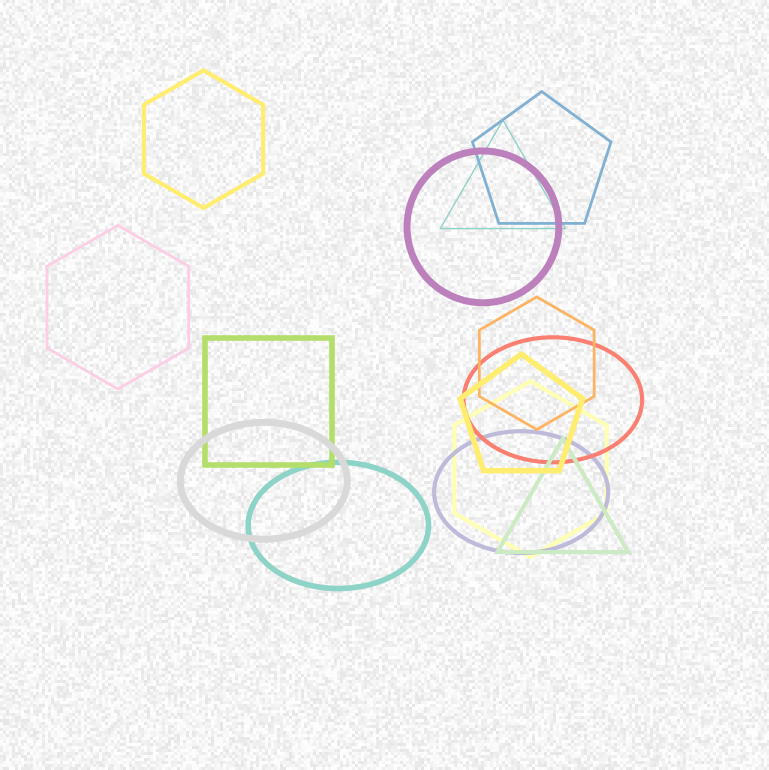[{"shape": "triangle", "thickness": 0.5, "radius": 0.47, "center": [0.653, 0.75]}, {"shape": "oval", "thickness": 2, "radius": 0.59, "center": [0.439, 0.318]}, {"shape": "hexagon", "thickness": 1.5, "radius": 0.57, "center": [0.689, 0.391]}, {"shape": "oval", "thickness": 1.5, "radius": 0.57, "center": [0.677, 0.361]}, {"shape": "oval", "thickness": 1.5, "radius": 0.58, "center": [0.718, 0.481]}, {"shape": "pentagon", "thickness": 1, "radius": 0.47, "center": [0.704, 0.786]}, {"shape": "hexagon", "thickness": 1, "radius": 0.43, "center": [0.697, 0.528]}, {"shape": "square", "thickness": 2, "radius": 0.41, "center": [0.349, 0.478]}, {"shape": "hexagon", "thickness": 1, "radius": 0.53, "center": [0.153, 0.601]}, {"shape": "oval", "thickness": 2.5, "radius": 0.54, "center": [0.343, 0.376]}, {"shape": "circle", "thickness": 2.5, "radius": 0.49, "center": [0.627, 0.705]}, {"shape": "triangle", "thickness": 1.5, "radius": 0.49, "center": [0.731, 0.332]}, {"shape": "pentagon", "thickness": 2, "radius": 0.42, "center": [0.677, 0.456]}, {"shape": "hexagon", "thickness": 1.5, "radius": 0.45, "center": [0.264, 0.819]}]